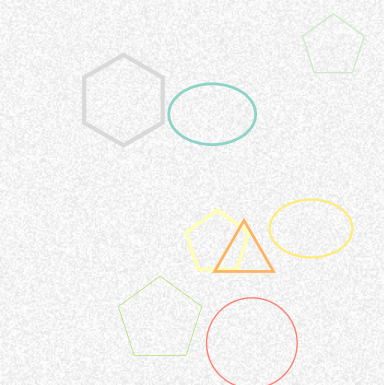[{"shape": "oval", "thickness": 2, "radius": 0.56, "center": [0.551, 0.703]}, {"shape": "pentagon", "thickness": 2.5, "radius": 0.43, "center": [0.565, 0.369]}, {"shape": "circle", "thickness": 1, "radius": 0.59, "center": [0.654, 0.109]}, {"shape": "triangle", "thickness": 2, "radius": 0.44, "center": [0.634, 0.339]}, {"shape": "pentagon", "thickness": 0.5, "radius": 0.57, "center": [0.416, 0.169]}, {"shape": "hexagon", "thickness": 3, "radius": 0.59, "center": [0.321, 0.74]}, {"shape": "pentagon", "thickness": 1, "radius": 0.42, "center": [0.866, 0.88]}, {"shape": "oval", "thickness": 1.5, "radius": 0.54, "center": [0.808, 0.406]}]